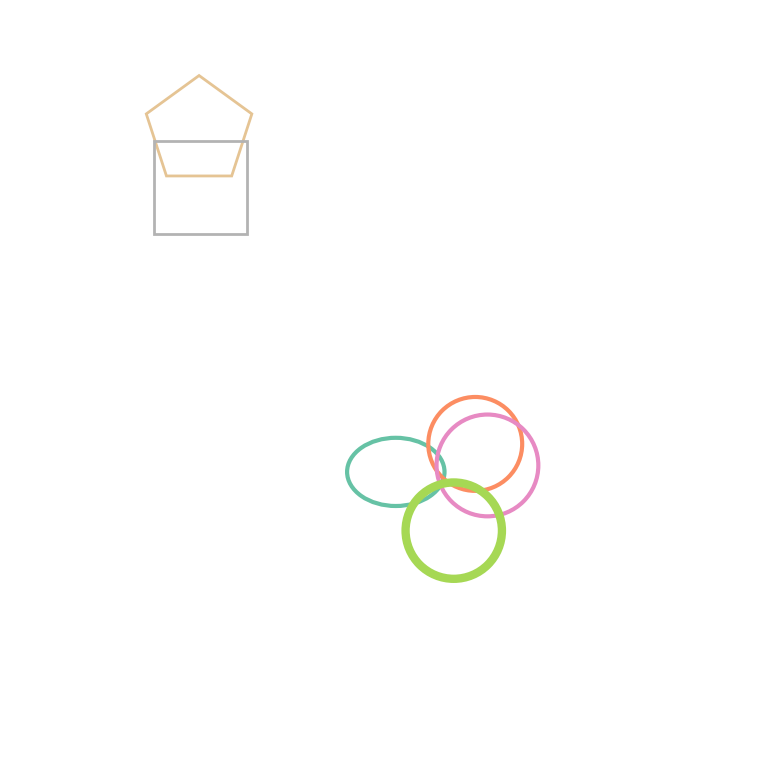[{"shape": "oval", "thickness": 1.5, "radius": 0.32, "center": [0.514, 0.387]}, {"shape": "circle", "thickness": 1.5, "radius": 0.3, "center": [0.617, 0.423]}, {"shape": "circle", "thickness": 1.5, "radius": 0.33, "center": [0.633, 0.396]}, {"shape": "circle", "thickness": 3, "radius": 0.31, "center": [0.589, 0.311]}, {"shape": "pentagon", "thickness": 1, "radius": 0.36, "center": [0.259, 0.83]}, {"shape": "square", "thickness": 1, "radius": 0.3, "center": [0.261, 0.757]}]